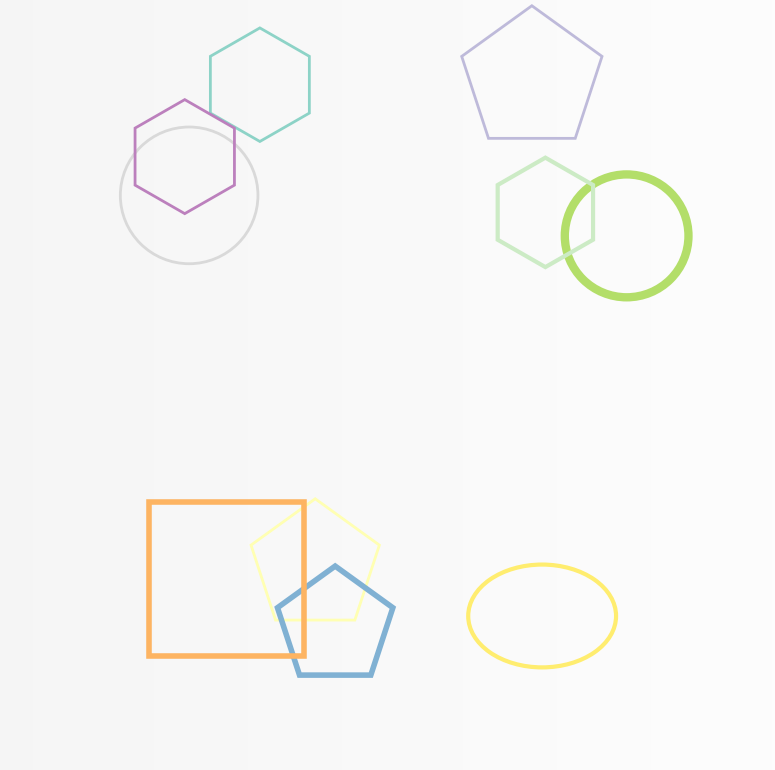[{"shape": "hexagon", "thickness": 1, "radius": 0.37, "center": [0.335, 0.89]}, {"shape": "pentagon", "thickness": 1, "radius": 0.44, "center": [0.407, 0.265]}, {"shape": "pentagon", "thickness": 1, "radius": 0.48, "center": [0.686, 0.897]}, {"shape": "pentagon", "thickness": 2, "radius": 0.39, "center": [0.432, 0.187]}, {"shape": "square", "thickness": 2, "radius": 0.5, "center": [0.292, 0.248]}, {"shape": "circle", "thickness": 3, "radius": 0.4, "center": [0.809, 0.694]}, {"shape": "circle", "thickness": 1, "radius": 0.44, "center": [0.244, 0.746]}, {"shape": "hexagon", "thickness": 1, "radius": 0.37, "center": [0.238, 0.797]}, {"shape": "hexagon", "thickness": 1.5, "radius": 0.36, "center": [0.704, 0.724]}, {"shape": "oval", "thickness": 1.5, "radius": 0.48, "center": [0.7, 0.2]}]